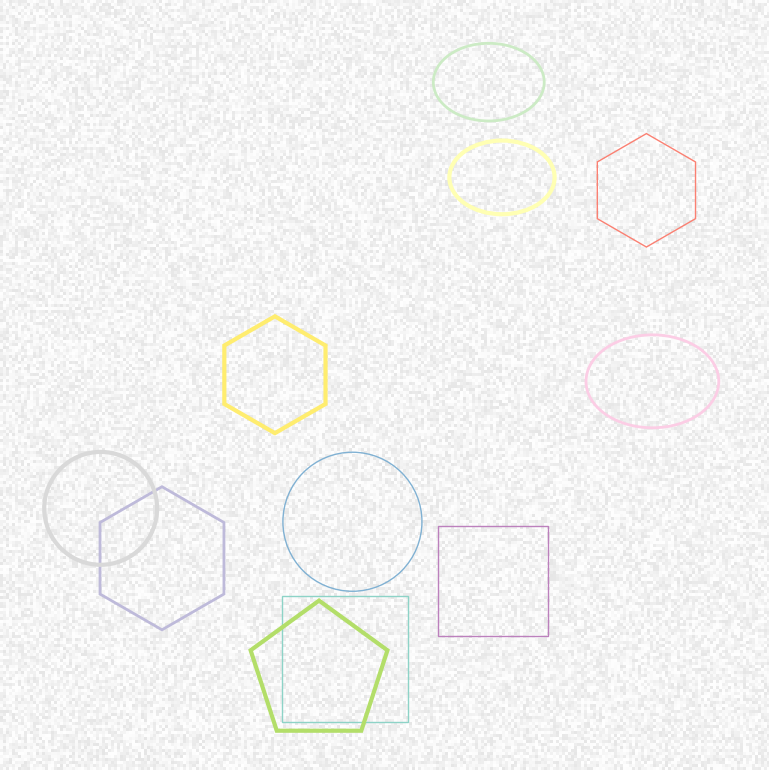[{"shape": "square", "thickness": 0.5, "radius": 0.41, "center": [0.448, 0.144]}, {"shape": "oval", "thickness": 1.5, "radius": 0.34, "center": [0.652, 0.77]}, {"shape": "hexagon", "thickness": 1, "radius": 0.46, "center": [0.21, 0.275]}, {"shape": "hexagon", "thickness": 0.5, "radius": 0.37, "center": [0.839, 0.753]}, {"shape": "circle", "thickness": 0.5, "radius": 0.45, "center": [0.458, 0.322]}, {"shape": "pentagon", "thickness": 1.5, "radius": 0.47, "center": [0.414, 0.127]}, {"shape": "oval", "thickness": 1, "radius": 0.43, "center": [0.847, 0.505]}, {"shape": "circle", "thickness": 1.5, "radius": 0.37, "center": [0.131, 0.34]}, {"shape": "square", "thickness": 0.5, "radius": 0.36, "center": [0.64, 0.245]}, {"shape": "oval", "thickness": 1, "radius": 0.36, "center": [0.635, 0.893]}, {"shape": "hexagon", "thickness": 1.5, "radius": 0.38, "center": [0.357, 0.513]}]